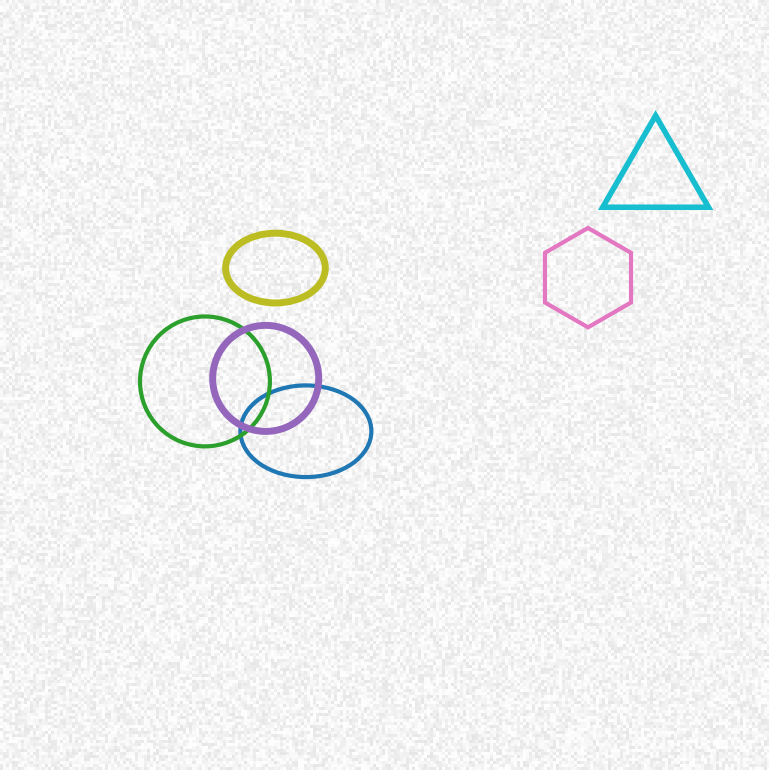[{"shape": "oval", "thickness": 1.5, "radius": 0.43, "center": [0.397, 0.44]}, {"shape": "circle", "thickness": 1.5, "radius": 0.42, "center": [0.266, 0.505]}, {"shape": "circle", "thickness": 2.5, "radius": 0.34, "center": [0.345, 0.509]}, {"shape": "hexagon", "thickness": 1.5, "radius": 0.32, "center": [0.764, 0.639]}, {"shape": "oval", "thickness": 2.5, "radius": 0.32, "center": [0.358, 0.652]}, {"shape": "triangle", "thickness": 2, "radius": 0.4, "center": [0.851, 0.771]}]